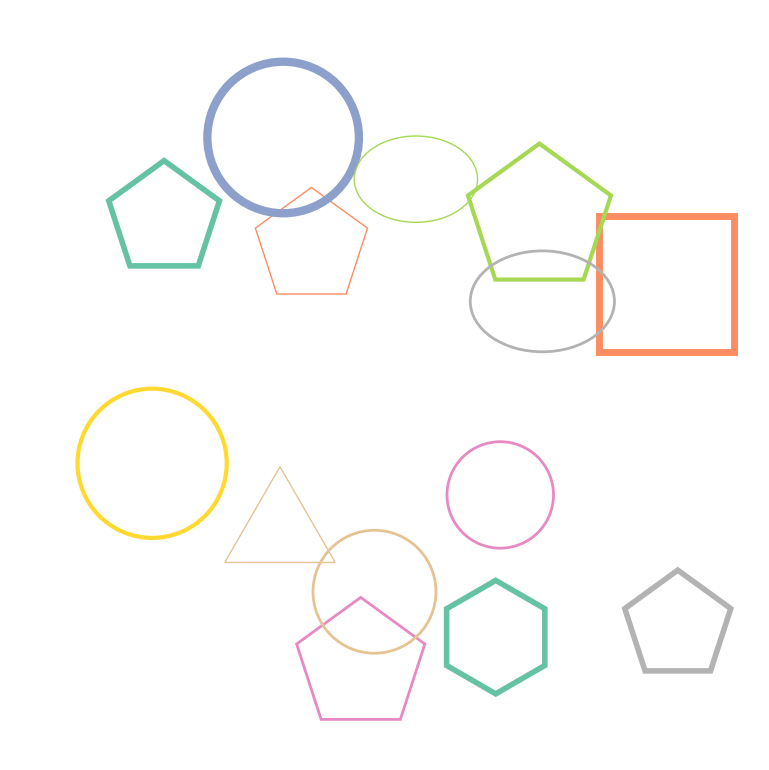[{"shape": "pentagon", "thickness": 2, "radius": 0.38, "center": [0.213, 0.716]}, {"shape": "hexagon", "thickness": 2, "radius": 0.37, "center": [0.644, 0.173]}, {"shape": "pentagon", "thickness": 0.5, "radius": 0.38, "center": [0.404, 0.68]}, {"shape": "square", "thickness": 2.5, "radius": 0.44, "center": [0.865, 0.631]}, {"shape": "circle", "thickness": 3, "radius": 0.49, "center": [0.368, 0.821]}, {"shape": "pentagon", "thickness": 1, "radius": 0.44, "center": [0.468, 0.137]}, {"shape": "circle", "thickness": 1, "radius": 0.35, "center": [0.65, 0.357]}, {"shape": "oval", "thickness": 0.5, "radius": 0.4, "center": [0.54, 0.767]}, {"shape": "pentagon", "thickness": 1.5, "radius": 0.49, "center": [0.701, 0.716]}, {"shape": "circle", "thickness": 1.5, "radius": 0.48, "center": [0.198, 0.398]}, {"shape": "triangle", "thickness": 0.5, "radius": 0.41, "center": [0.364, 0.311]}, {"shape": "circle", "thickness": 1, "radius": 0.4, "center": [0.486, 0.231]}, {"shape": "oval", "thickness": 1, "radius": 0.47, "center": [0.704, 0.609]}, {"shape": "pentagon", "thickness": 2, "radius": 0.36, "center": [0.88, 0.187]}]